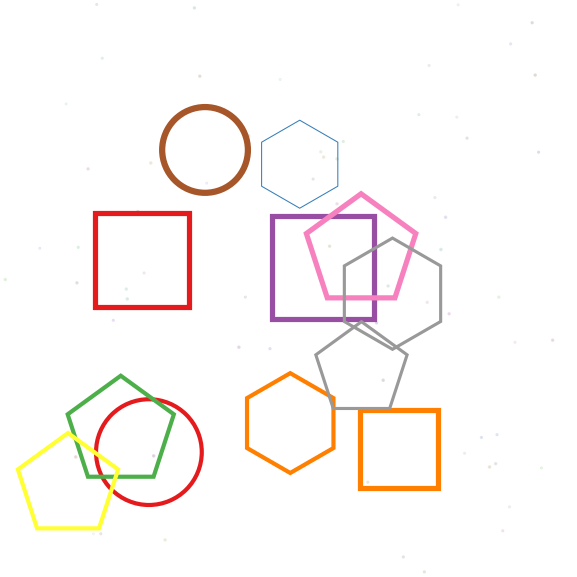[{"shape": "square", "thickness": 2.5, "radius": 0.41, "center": [0.246, 0.549]}, {"shape": "circle", "thickness": 2, "radius": 0.46, "center": [0.258, 0.216]}, {"shape": "hexagon", "thickness": 0.5, "radius": 0.38, "center": [0.519, 0.715]}, {"shape": "pentagon", "thickness": 2, "radius": 0.48, "center": [0.209, 0.252]}, {"shape": "square", "thickness": 2.5, "radius": 0.44, "center": [0.559, 0.535]}, {"shape": "hexagon", "thickness": 2, "radius": 0.43, "center": [0.503, 0.267]}, {"shape": "square", "thickness": 2.5, "radius": 0.34, "center": [0.69, 0.221]}, {"shape": "pentagon", "thickness": 2, "radius": 0.46, "center": [0.118, 0.158]}, {"shape": "circle", "thickness": 3, "radius": 0.37, "center": [0.355, 0.739]}, {"shape": "pentagon", "thickness": 2.5, "radius": 0.5, "center": [0.625, 0.564]}, {"shape": "pentagon", "thickness": 1.5, "radius": 0.42, "center": [0.626, 0.359]}, {"shape": "hexagon", "thickness": 1.5, "radius": 0.48, "center": [0.68, 0.491]}]